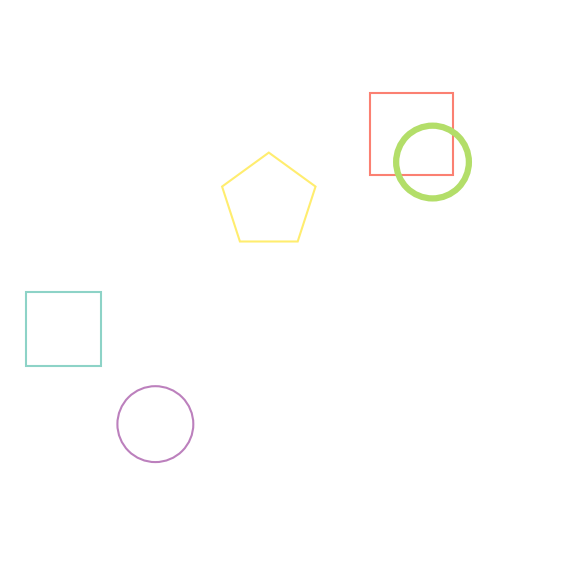[{"shape": "square", "thickness": 1, "radius": 0.32, "center": [0.11, 0.429]}, {"shape": "square", "thickness": 1, "radius": 0.36, "center": [0.712, 0.767]}, {"shape": "circle", "thickness": 3, "radius": 0.31, "center": [0.749, 0.719]}, {"shape": "circle", "thickness": 1, "radius": 0.33, "center": [0.269, 0.265]}, {"shape": "pentagon", "thickness": 1, "radius": 0.43, "center": [0.465, 0.65]}]